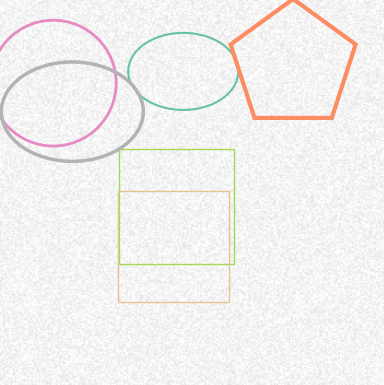[{"shape": "oval", "thickness": 1.5, "radius": 0.71, "center": [0.476, 0.815]}, {"shape": "pentagon", "thickness": 3, "radius": 0.85, "center": [0.761, 0.832]}, {"shape": "circle", "thickness": 2, "radius": 0.82, "center": [0.138, 0.784]}, {"shape": "square", "thickness": 1, "radius": 0.74, "center": [0.458, 0.464]}, {"shape": "square", "thickness": 1, "radius": 0.72, "center": [0.449, 0.359]}, {"shape": "oval", "thickness": 2.5, "radius": 0.92, "center": [0.188, 0.71]}]